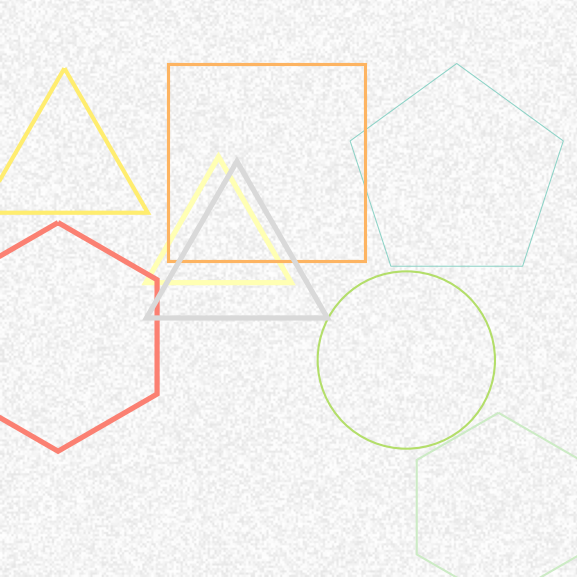[{"shape": "pentagon", "thickness": 0.5, "radius": 0.97, "center": [0.791, 0.695]}, {"shape": "triangle", "thickness": 2.5, "radius": 0.73, "center": [0.378, 0.582]}, {"shape": "hexagon", "thickness": 2.5, "radius": 0.99, "center": [0.101, 0.416]}, {"shape": "square", "thickness": 1.5, "radius": 0.85, "center": [0.462, 0.717]}, {"shape": "circle", "thickness": 1, "radius": 0.77, "center": [0.704, 0.376]}, {"shape": "triangle", "thickness": 2.5, "radius": 0.9, "center": [0.41, 0.539]}, {"shape": "hexagon", "thickness": 1, "radius": 0.82, "center": [0.863, 0.121]}, {"shape": "triangle", "thickness": 2, "radius": 0.83, "center": [0.112, 0.714]}]